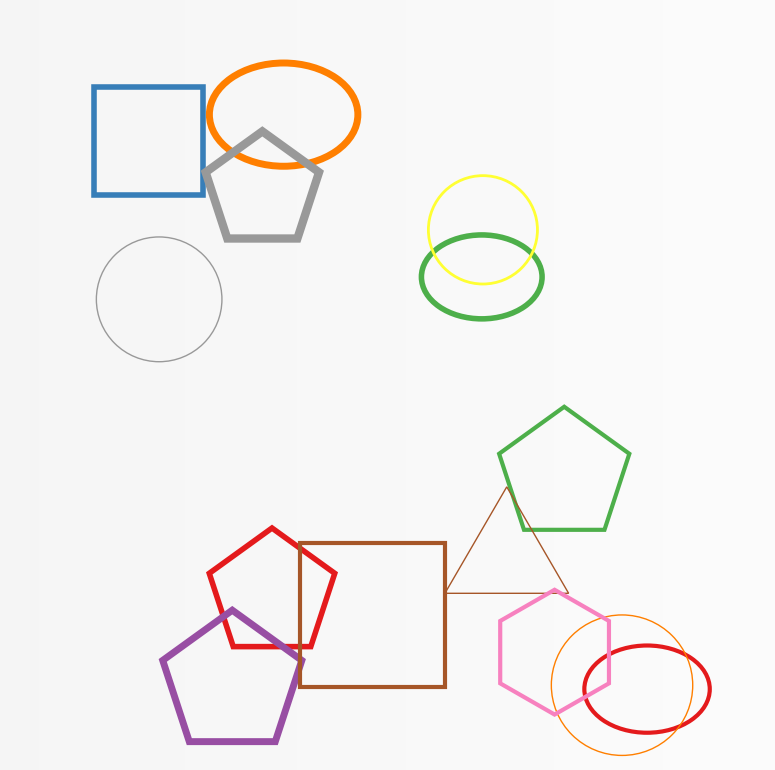[{"shape": "pentagon", "thickness": 2, "radius": 0.43, "center": [0.351, 0.229]}, {"shape": "oval", "thickness": 1.5, "radius": 0.4, "center": [0.835, 0.105]}, {"shape": "square", "thickness": 2, "radius": 0.35, "center": [0.191, 0.817]}, {"shape": "oval", "thickness": 2, "radius": 0.39, "center": [0.622, 0.64]}, {"shape": "pentagon", "thickness": 1.5, "radius": 0.44, "center": [0.728, 0.383]}, {"shape": "pentagon", "thickness": 2.5, "radius": 0.47, "center": [0.3, 0.113]}, {"shape": "circle", "thickness": 0.5, "radius": 0.46, "center": [0.803, 0.11]}, {"shape": "oval", "thickness": 2.5, "radius": 0.48, "center": [0.366, 0.851]}, {"shape": "circle", "thickness": 1, "radius": 0.35, "center": [0.623, 0.702]}, {"shape": "triangle", "thickness": 0.5, "radius": 0.46, "center": [0.654, 0.276]}, {"shape": "square", "thickness": 1.5, "radius": 0.47, "center": [0.48, 0.202]}, {"shape": "hexagon", "thickness": 1.5, "radius": 0.41, "center": [0.716, 0.153]}, {"shape": "pentagon", "thickness": 3, "radius": 0.38, "center": [0.339, 0.752]}, {"shape": "circle", "thickness": 0.5, "radius": 0.41, "center": [0.205, 0.611]}]